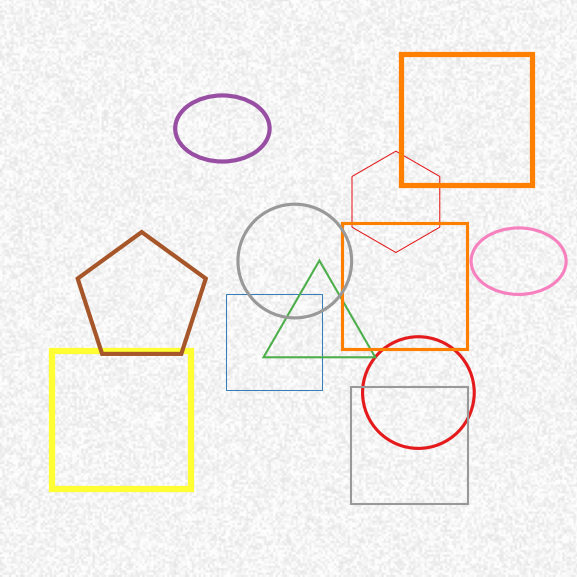[{"shape": "hexagon", "thickness": 0.5, "radius": 0.44, "center": [0.686, 0.65]}, {"shape": "circle", "thickness": 1.5, "radius": 0.48, "center": [0.725, 0.319]}, {"shape": "square", "thickness": 0.5, "radius": 0.42, "center": [0.475, 0.407]}, {"shape": "triangle", "thickness": 1, "radius": 0.56, "center": [0.553, 0.436]}, {"shape": "oval", "thickness": 2, "radius": 0.41, "center": [0.385, 0.777]}, {"shape": "square", "thickness": 2.5, "radius": 0.57, "center": [0.808, 0.792]}, {"shape": "square", "thickness": 1.5, "radius": 0.54, "center": [0.701, 0.504]}, {"shape": "square", "thickness": 3, "radius": 0.6, "center": [0.211, 0.272]}, {"shape": "pentagon", "thickness": 2, "radius": 0.58, "center": [0.245, 0.481]}, {"shape": "oval", "thickness": 1.5, "radius": 0.41, "center": [0.898, 0.547]}, {"shape": "square", "thickness": 1, "radius": 0.51, "center": [0.709, 0.228]}, {"shape": "circle", "thickness": 1.5, "radius": 0.49, "center": [0.51, 0.547]}]